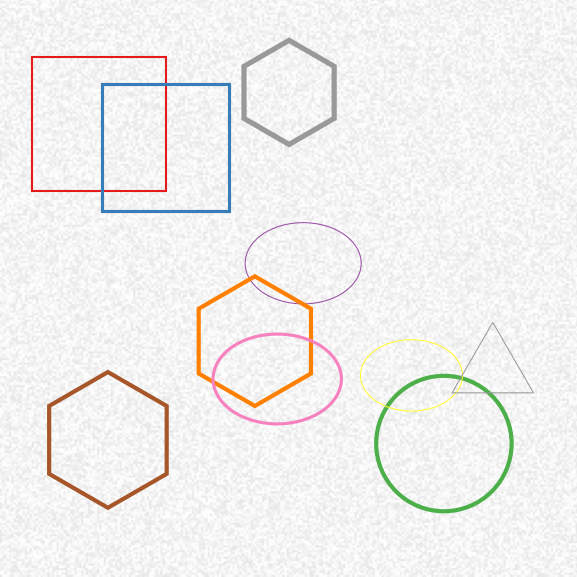[{"shape": "square", "thickness": 1, "radius": 0.58, "center": [0.171, 0.785]}, {"shape": "square", "thickness": 1.5, "radius": 0.55, "center": [0.286, 0.744]}, {"shape": "circle", "thickness": 2, "radius": 0.59, "center": [0.769, 0.231]}, {"shape": "oval", "thickness": 0.5, "radius": 0.5, "center": [0.525, 0.543]}, {"shape": "hexagon", "thickness": 2, "radius": 0.56, "center": [0.441, 0.408]}, {"shape": "oval", "thickness": 0.5, "radius": 0.44, "center": [0.712, 0.349]}, {"shape": "hexagon", "thickness": 2, "radius": 0.59, "center": [0.187, 0.237]}, {"shape": "oval", "thickness": 1.5, "radius": 0.56, "center": [0.48, 0.343]}, {"shape": "triangle", "thickness": 0.5, "radius": 0.41, "center": [0.853, 0.36]}, {"shape": "hexagon", "thickness": 2.5, "radius": 0.45, "center": [0.501, 0.839]}]